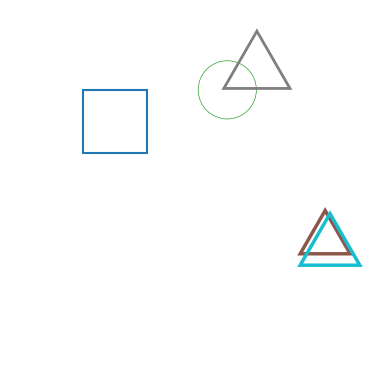[{"shape": "square", "thickness": 1.5, "radius": 0.41, "center": [0.299, 0.685]}, {"shape": "circle", "thickness": 0.5, "radius": 0.38, "center": [0.59, 0.767]}, {"shape": "triangle", "thickness": 2.5, "radius": 0.37, "center": [0.845, 0.378]}, {"shape": "triangle", "thickness": 2, "radius": 0.5, "center": [0.667, 0.82]}, {"shape": "triangle", "thickness": 2.5, "radius": 0.45, "center": [0.857, 0.356]}]